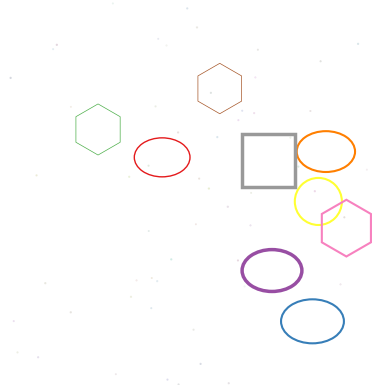[{"shape": "oval", "thickness": 1, "radius": 0.36, "center": [0.421, 0.591]}, {"shape": "oval", "thickness": 1.5, "radius": 0.41, "center": [0.812, 0.165]}, {"shape": "hexagon", "thickness": 0.5, "radius": 0.33, "center": [0.255, 0.664]}, {"shape": "oval", "thickness": 2.5, "radius": 0.39, "center": [0.706, 0.297]}, {"shape": "oval", "thickness": 1.5, "radius": 0.38, "center": [0.846, 0.606]}, {"shape": "circle", "thickness": 1.5, "radius": 0.31, "center": [0.827, 0.477]}, {"shape": "hexagon", "thickness": 0.5, "radius": 0.33, "center": [0.571, 0.77]}, {"shape": "hexagon", "thickness": 1.5, "radius": 0.37, "center": [0.9, 0.407]}, {"shape": "square", "thickness": 2.5, "radius": 0.34, "center": [0.697, 0.583]}]